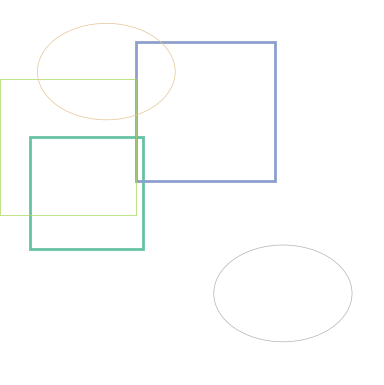[{"shape": "square", "thickness": 2, "radius": 0.73, "center": [0.225, 0.498]}, {"shape": "square", "thickness": 2, "radius": 0.9, "center": [0.535, 0.709]}, {"shape": "square", "thickness": 0.5, "radius": 0.88, "center": [0.177, 0.618]}, {"shape": "oval", "thickness": 0.5, "radius": 0.89, "center": [0.276, 0.814]}, {"shape": "oval", "thickness": 0.5, "radius": 0.9, "center": [0.735, 0.238]}]